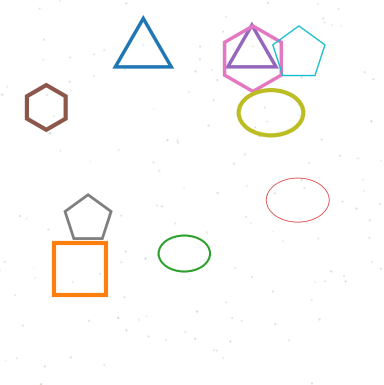[{"shape": "triangle", "thickness": 2.5, "radius": 0.42, "center": [0.372, 0.868]}, {"shape": "square", "thickness": 3, "radius": 0.34, "center": [0.208, 0.302]}, {"shape": "oval", "thickness": 1.5, "radius": 0.33, "center": [0.479, 0.341]}, {"shape": "oval", "thickness": 0.5, "radius": 0.41, "center": [0.773, 0.48]}, {"shape": "triangle", "thickness": 2.5, "radius": 0.36, "center": [0.654, 0.863]}, {"shape": "hexagon", "thickness": 3, "radius": 0.29, "center": [0.12, 0.721]}, {"shape": "hexagon", "thickness": 2.5, "radius": 0.43, "center": [0.657, 0.848]}, {"shape": "pentagon", "thickness": 2, "radius": 0.31, "center": [0.229, 0.431]}, {"shape": "oval", "thickness": 3, "radius": 0.42, "center": [0.704, 0.707]}, {"shape": "pentagon", "thickness": 1, "radius": 0.36, "center": [0.776, 0.861]}]